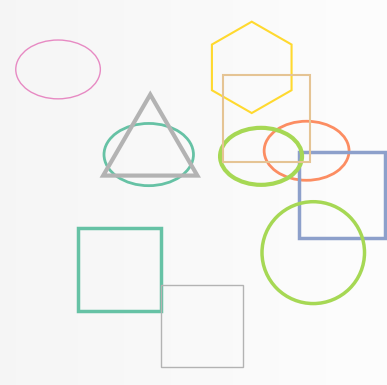[{"shape": "oval", "thickness": 2, "radius": 0.58, "center": [0.384, 0.599]}, {"shape": "square", "thickness": 2.5, "radius": 0.54, "center": [0.308, 0.301]}, {"shape": "oval", "thickness": 2, "radius": 0.55, "center": [0.791, 0.608]}, {"shape": "square", "thickness": 2.5, "radius": 0.55, "center": [0.882, 0.494]}, {"shape": "oval", "thickness": 1, "radius": 0.55, "center": [0.15, 0.82]}, {"shape": "oval", "thickness": 3, "radius": 0.53, "center": [0.674, 0.594]}, {"shape": "circle", "thickness": 2.5, "radius": 0.66, "center": [0.808, 0.344]}, {"shape": "hexagon", "thickness": 1.5, "radius": 0.59, "center": [0.65, 0.825]}, {"shape": "square", "thickness": 1.5, "radius": 0.56, "center": [0.687, 0.693]}, {"shape": "triangle", "thickness": 3, "radius": 0.7, "center": [0.388, 0.614]}, {"shape": "square", "thickness": 1, "radius": 0.53, "center": [0.521, 0.154]}]